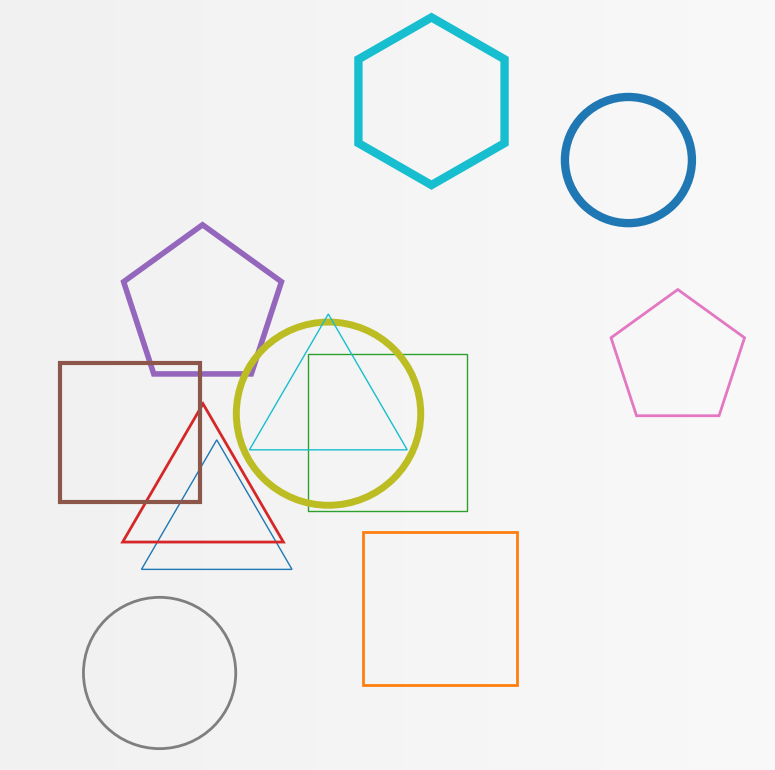[{"shape": "triangle", "thickness": 0.5, "radius": 0.56, "center": [0.28, 0.317]}, {"shape": "circle", "thickness": 3, "radius": 0.41, "center": [0.811, 0.792]}, {"shape": "square", "thickness": 1, "radius": 0.5, "center": [0.568, 0.21]}, {"shape": "square", "thickness": 0.5, "radius": 0.51, "center": [0.5, 0.438]}, {"shape": "triangle", "thickness": 1, "radius": 0.6, "center": [0.262, 0.356]}, {"shape": "pentagon", "thickness": 2, "radius": 0.54, "center": [0.261, 0.601]}, {"shape": "square", "thickness": 1.5, "radius": 0.45, "center": [0.168, 0.438]}, {"shape": "pentagon", "thickness": 1, "radius": 0.45, "center": [0.875, 0.533]}, {"shape": "circle", "thickness": 1, "radius": 0.49, "center": [0.206, 0.126]}, {"shape": "circle", "thickness": 2.5, "radius": 0.59, "center": [0.424, 0.463]}, {"shape": "triangle", "thickness": 0.5, "radius": 0.59, "center": [0.424, 0.475]}, {"shape": "hexagon", "thickness": 3, "radius": 0.54, "center": [0.557, 0.869]}]